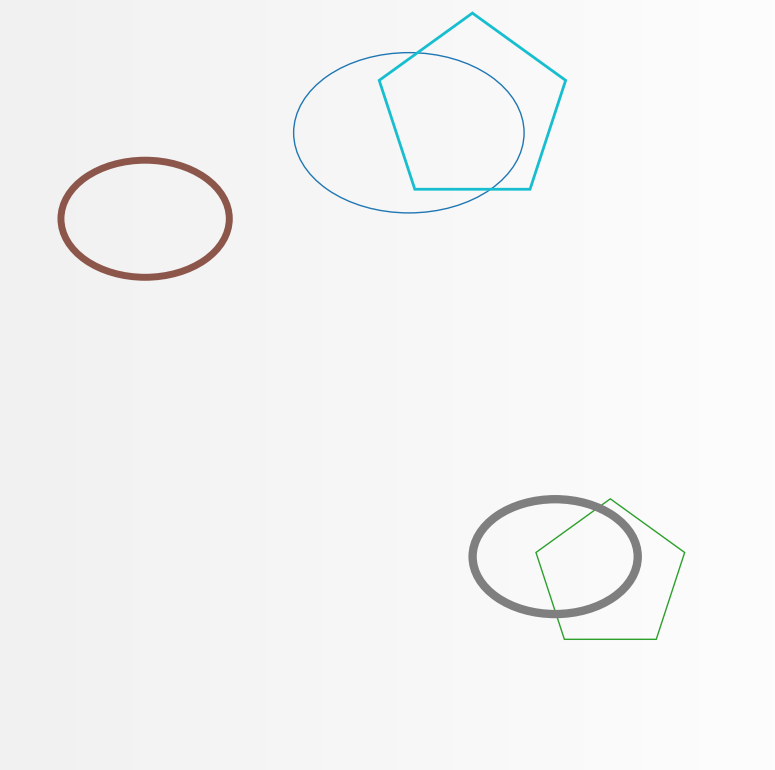[{"shape": "oval", "thickness": 0.5, "radius": 0.74, "center": [0.528, 0.828]}, {"shape": "pentagon", "thickness": 0.5, "radius": 0.5, "center": [0.788, 0.251]}, {"shape": "oval", "thickness": 2.5, "radius": 0.54, "center": [0.187, 0.716]}, {"shape": "oval", "thickness": 3, "radius": 0.53, "center": [0.716, 0.277]}, {"shape": "pentagon", "thickness": 1, "radius": 0.63, "center": [0.61, 0.857]}]